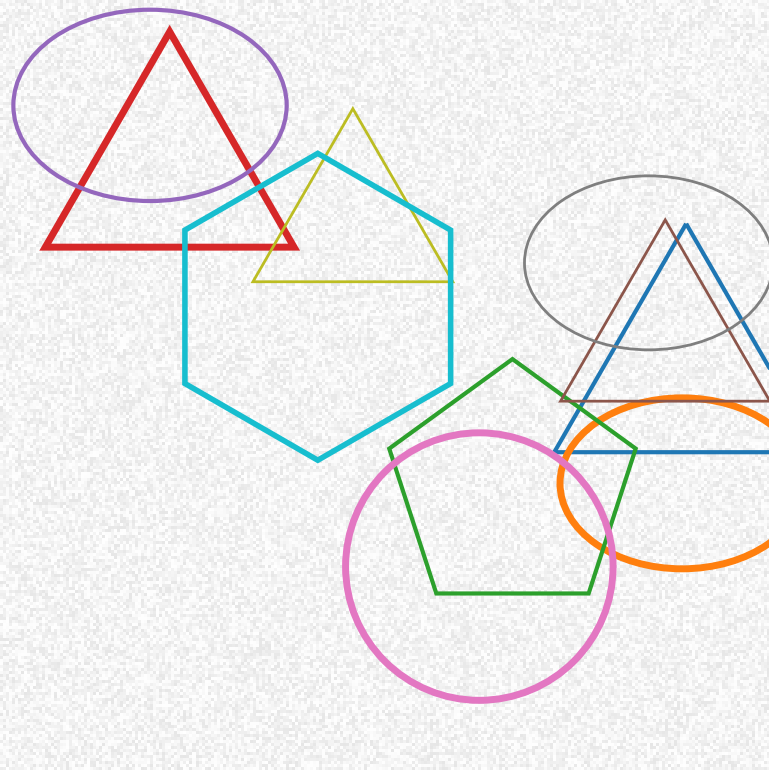[{"shape": "triangle", "thickness": 1.5, "radius": 0.99, "center": [0.891, 0.512]}, {"shape": "oval", "thickness": 2.5, "radius": 0.79, "center": [0.886, 0.372]}, {"shape": "pentagon", "thickness": 1.5, "radius": 0.84, "center": [0.666, 0.365]}, {"shape": "triangle", "thickness": 2.5, "radius": 0.93, "center": [0.22, 0.772]}, {"shape": "oval", "thickness": 1.5, "radius": 0.89, "center": [0.195, 0.863]}, {"shape": "triangle", "thickness": 1, "radius": 0.78, "center": [0.864, 0.557]}, {"shape": "circle", "thickness": 2.5, "radius": 0.87, "center": [0.623, 0.264]}, {"shape": "oval", "thickness": 1, "radius": 0.81, "center": [0.843, 0.659]}, {"shape": "triangle", "thickness": 1, "radius": 0.75, "center": [0.458, 0.709]}, {"shape": "hexagon", "thickness": 2, "radius": 1.0, "center": [0.413, 0.602]}]